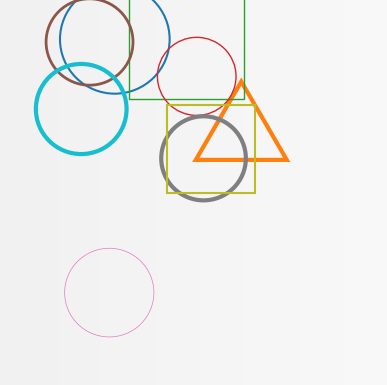[{"shape": "circle", "thickness": 1.5, "radius": 0.71, "center": [0.296, 0.898]}, {"shape": "triangle", "thickness": 3, "radius": 0.68, "center": [0.623, 0.652]}, {"shape": "square", "thickness": 1, "radius": 0.74, "center": [0.481, 0.891]}, {"shape": "circle", "thickness": 1, "radius": 0.51, "center": [0.508, 0.802]}, {"shape": "circle", "thickness": 2, "radius": 0.56, "center": [0.231, 0.891]}, {"shape": "circle", "thickness": 0.5, "radius": 0.58, "center": [0.282, 0.24]}, {"shape": "circle", "thickness": 3, "radius": 0.55, "center": [0.525, 0.589]}, {"shape": "square", "thickness": 1.5, "radius": 0.57, "center": [0.545, 0.613]}, {"shape": "circle", "thickness": 3, "radius": 0.59, "center": [0.21, 0.717]}]